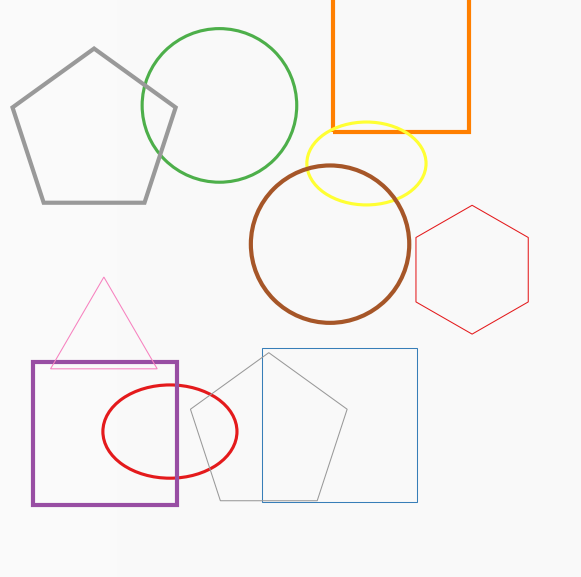[{"shape": "oval", "thickness": 1.5, "radius": 0.58, "center": [0.292, 0.252]}, {"shape": "hexagon", "thickness": 0.5, "radius": 0.56, "center": [0.812, 0.532]}, {"shape": "square", "thickness": 0.5, "radius": 0.67, "center": [0.584, 0.262]}, {"shape": "circle", "thickness": 1.5, "radius": 0.66, "center": [0.378, 0.817]}, {"shape": "square", "thickness": 2, "radius": 0.62, "center": [0.181, 0.249]}, {"shape": "square", "thickness": 2, "radius": 0.59, "center": [0.691, 0.887]}, {"shape": "oval", "thickness": 1.5, "radius": 0.51, "center": [0.63, 0.716]}, {"shape": "circle", "thickness": 2, "radius": 0.68, "center": [0.568, 0.576]}, {"shape": "triangle", "thickness": 0.5, "radius": 0.53, "center": [0.179, 0.413]}, {"shape": "pentagon", "thickness": 2, "radius": 0.74, "center": [0.162, 0.767]}, {"shape": "pentagon", "thickness": 0.5, "radius": 0.71, "center": [0.462, 0.247]}]